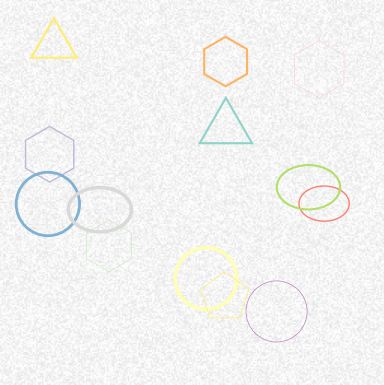[{"shape": "triangle", "thickness": 1.5, "radius": 0.39, "center": [0.587, 0.667]}, {"shape": "circle", "thickness": 2.5, "radius": 0.4, "center": [0.535, 0.276]}, {"shape": "hexagon", "thickness": 1, "radius": 0.36, "center": [0.129, 0.599]}, {"shape": "oval", "thickness": 1, "radius": 0.33, "center": [0.842, 0.471]}, {"shape": "circle", "thickness": 2, "radius": 0.41, "center": [0.124, 0.47]}, {"shape": "hexagon", "thickness": 1.5, "radius": 0.32, "center": [0.586, 0.84]}, {"shape": "oval", "thickness": 1.5, "radius": 0.41, "center": [0.801, 0.514]}, {"shape": "hexagon", "thickness": 0.5, "radius": 0.37, "center": [0.829, 0.82]}, {"shape": "oval", "thickness": 2.5, "radius": 0.41, "center": [0.259, 0.455]}, {"shape": "circle", "thickness": 0.5, "radius": 0.4, "center": [0.718, 0.191]}, {"shape": "hexagon", "thickness": 0.5, "radius": 0.33, "center": [0.283, 0.361]}, {"shape": "triangle", "thickness": 1.5, "radius": 0.34, "center": [0.14, 0.884]}, {"shape": "pentagon", "thickness": 0.5, "radius": 0.33, "center": [0.584, 0.228]}]